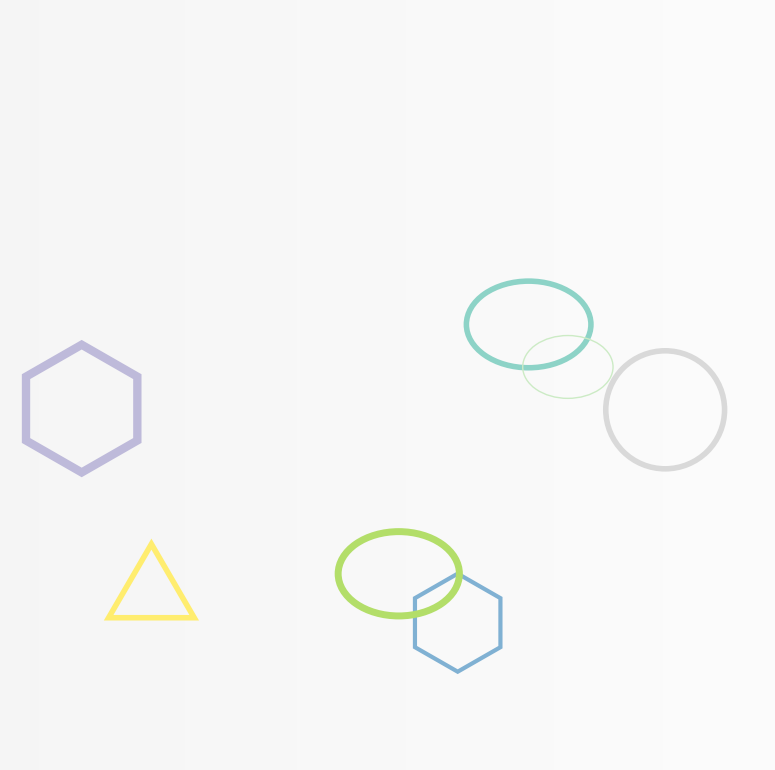[{"shape": "oval", "thickness": 2, "radius": 0.4, "center": [0.682, 0.579]}, {"shape": "hexagon", "thickness": 3, "radius": 0.41, "center": [0.105, 0.469]}, {"shape": "hexagon", "thickness": 1.5, "radius": 0.32, "center": [0.591, 0.191]}, {"shape": "oval", "thickness": 2.5, "radius": 0.39, "center": [0.515, 0.255]}, {"shape": "circle", "thickness": 2, "radius": 0.38, "center": [0.858, 0.468]}, {"shape": "oval", "thickness": 0.5, "radius": 0.29, "center": [0.733, 0.523]}, {"shape": "triangle", "thickness": 2, "radius": 0.32, "center": [0.195, 0.23]}]